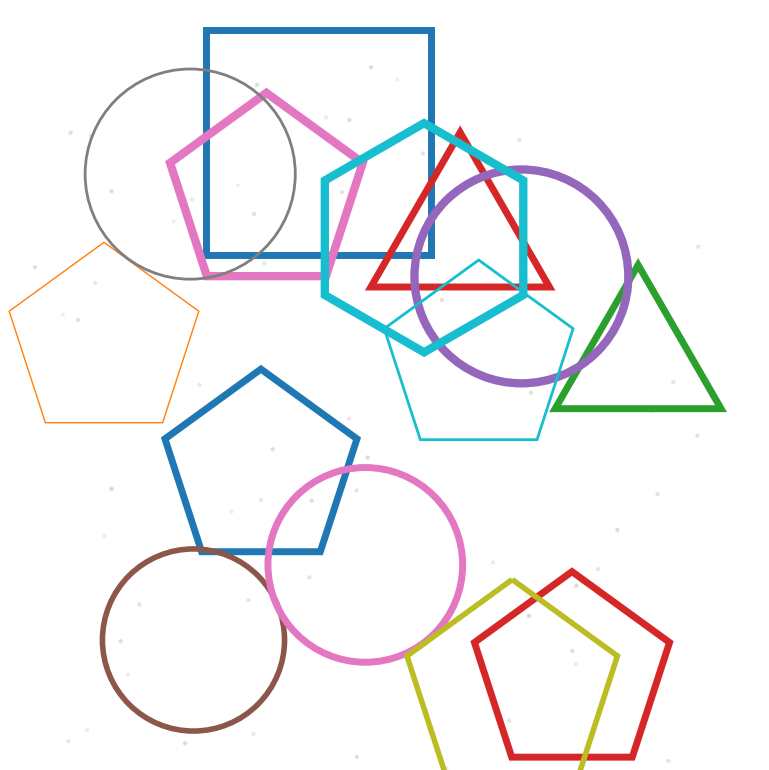[{"shape": "pentagon", "thickness": 2.5, "radius": 0.66, "center": [0.339, 0.39]}, {"shape": "square", "thickness": 2.5, "radius": 0.73, "center": [0.414, 0.815]}, {"shape": "pentagon", "thickness": 0.5, "radius": 0.65, "center": [0.135, 0.556]}, {"shape": "triangle", "thickness": 2.5, "radius": 0.62, "center": [0.829, 0.531]}, {"shape": "triangle", "thickness": 2.5, "radius": 0.67, "center": [0.598, 0.694]}, {"shape": "pentagon", "thickness": 2.5, "radius": 0.67, "center": [0.743, 0.124]}, {"shape": "circle", "thickness": 3, "radius": 0.69, "center": [0.677, 0.641]}, {"shape": "circle", "thickness": 2, "radius": 0.59, "center": [0.251, 0.169]}, {"shape": "pentagon", "thickness": 3, "radius": 0.66, "center": [0.346, 0.748]}, {"shape": "circle", "thickness": 2.5, "radius": 0.63, "center": [0.474, 0.266]}, {"shape": "circle", "thickness": 1, "radius": 0.68, "center": [0.247, 0.774]}, {"shape": "pentagon", "thickness": 2, "radius": 0.72, "center": [0.665, 0.104]}, {"shape": "hexagon", "thickness": 3, "radius": 0.74, "center": [0.551, 0.691]}, {"shape": "pentagon", "thickness": 1, "radius": 0.64, "center": [0.622, 0.533]}]